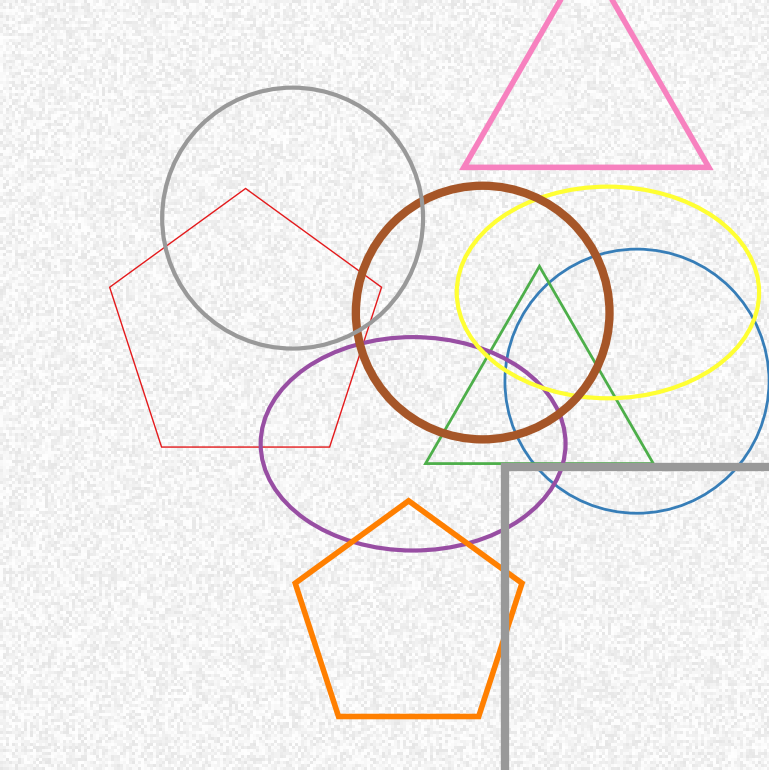[{"shape": "pentagon", "thickness": 0.5, "radius": 0.93, "center": [0.319, 0.57]}, {"shape": "circle", "thickness": 1, "radius": 0.86, "center": [0.827, 0.505]}, {"shape": "triangle", "thickness": 1, "radius": 0.85, "center": [0.701, 0.483]}, {"shape": "oval", "thickness": 1.5, "radius": 0.99, "center": [0.536, 0.424]}, {"shape": "pentagon", "thickness": 2, "radius": 0.77, "center": [0.531, 0.195]}, {"shape": "oval", "thickness": 1.5, "radius": 0.98, "center": [0.79, 0.62]}, {"shape": "circle", "thickness": 3, "radius": 0.82, "center": [0.627, 0.594]}, {"shape": "triangle", "thickness": 2, "radius": 0.92, "center": [0.762, 0.874]}, {"shape": "square", "thickness": 3, "radius": 1.0, "center": [0.855, 0.194]}, {"shape": "circle", "thickness": 1.5, "radius": 0.85, "center": [0.38, 0.717]}]